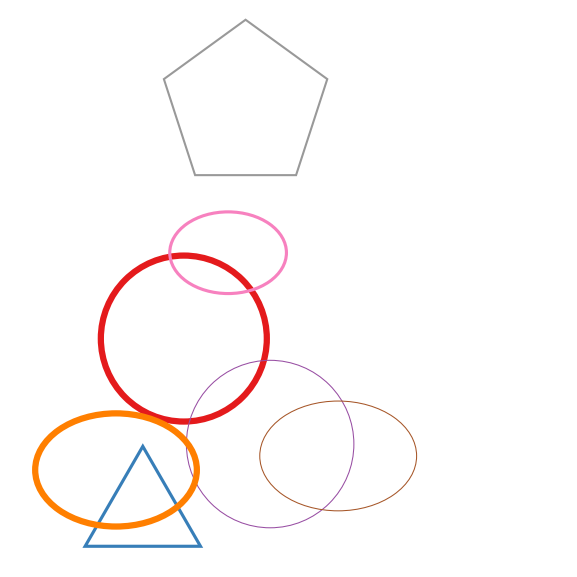[{"shape": "circle", "thickness": 3, "radius": 0.72, "center": [0.318, 0.413]}, {"shape": "triangle", "thickness": 1.5, "radius": 0.58, "center": [0.247, 0.111]}, {"shape": "circle", "thickness": 0.5, "radius": 0.72, "center": [0.468, 0.23]}, {"shape": "oval", "thickness": 3, "radius": 0.7, "center": [0.201, 0.185]}, {"shape": "oval", "thickness": 0.5, "radius": 0.68, "center": [0.586, 0.21]}, {"shape": "oval", "thickness": 1.5, "radius": 0.51, "center": [0.395, 0.562]}, {"shape": "pentagon", "thickness": 1, "radius": 0.74, "center": [0.425, 0.816]}]